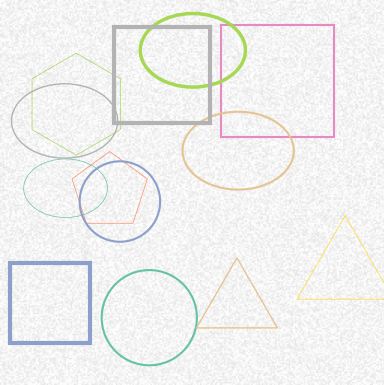[{"shape": "oval", "thickness": 0.5, "radius": 0.54, "center": [0.17, 0.511]}, {"shape": "circle", "thickness": 1.5, "radius": 0.62, "center": [0.388, 0.175]}, {"shape": "pentagon", "thickness": 0.5, "radius": 0.51, "center": [0.285, 0.503]}, {"shape": "circle", "thickness": 1.5, "radius": 0.52, "center": [0.311, 0.477]}, {"shape": "square", "thickness": 3, "radius": 0.52, "center": [0.13, 0.213]}, {"shape": "square", "thickness": 1.5, "radius": 0.73, "center": [0.721, 0.789]}, {"shape": "hexagon", "thickness": 0.5, "radius": 0.66, "center": [0.198, 0.729]}, {"shape": "oval", "thickness": 2.5, "radius": 0.68, "center": [0.501, 0.869]}, {"shape": "triangle", "thickness": 0.5, "radius": 0.72, "center": [0.897, 0.295]}, {"shape": "triangle", "thickness": 1, "radius": 0.61, "center": [0.615, 0.209]}, {"shape": "oval", "thickness": 1.5, "radius": 0.72, "center": [0.619, 0.609]}, {"shape": "oval", "thickness": 1, "radius": 0.69, "center": [0.168, 0.686]}, {"shape": "square", "thickness": 3, "radius": 0.62, "center": [0.421, 0.805]}]